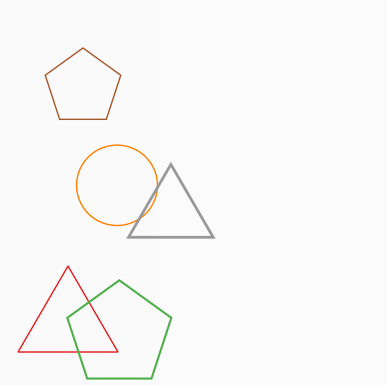[{"shape": "triangle", "thickness": 1, "radius": 0.74, "center": [0.176, 0.16]}, {"shape": "pentagon", "thickness": 1.5, "radius": 0.71, "center": [0.308, 0.131]}, {"shape": "circle", "thickness": 1, "radius": 0.52, "center": [0.302, 0.519]}, {"shape": "pentagon", "thickness": 1, "radius": 0.51, "center": [0.214, 0.773]}, {"shape": "triangle", "thickness": 2, "radius": 0.63, "center": [0.441, 0.447]}]